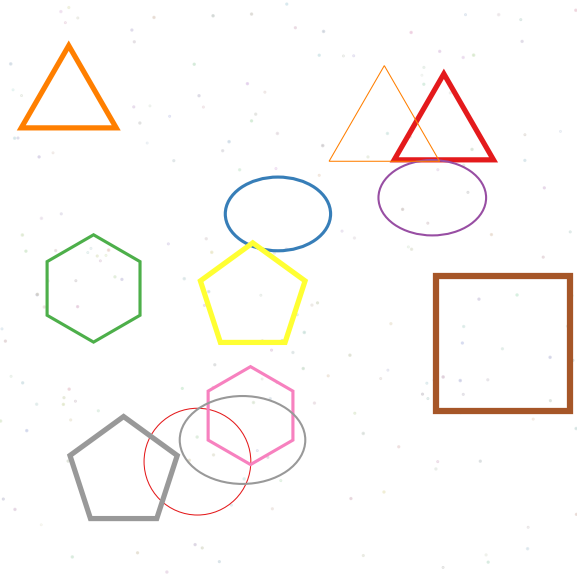[{"shape": "triangle", "thickness": 2.5, "radius": 0.5, "center": [0.769, 0.772]}, {"shape": "circle", "thickness": 0.5, "radius": 0.46, "center": [0.342, 0.2]}, {"shape": "oval", "thickness": 1.5, "radius": 0.46, "center": [0.481, 0.629]}, {"shape": "hexagon", "thickness": 1.5, "radius": 0.46, "center": [0.162, 0.5]}, {"shape": "oval", "thickness": 1, "radius": 0.47, "center": [0.749, 0.657]}, {"shape": "triangle", "thickness": 0.5, "radius": 0.55, "center": [0.665, 0.775]}, {"shape": "triangle", "thickness": 2.5, "radius": 0.47, "center": [0.119, 0.825]}, {"shape": "pentagon", "thickness": 2.5, "radius": 0.48, "center": [0.438, 0.483]}, {"shape": "square", "thickness": 3, "radius": 0.58, "center": [0.871, 0.405]}, {"shape": "hexagon", "thickness": 1.5, "radius": 0.42, "center": [0.434, 0.279]}, {"shape": "pentagon", "thickness": 2.5, "radius": 0.49, "center": [0.214, 0.18]}, {"shape": "oval", "thickness": 1, "radius": 0.54, "center": [0.42, 0.237]}]